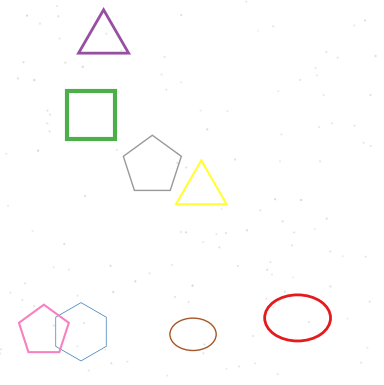[{"shape": "oval", "thickness": 2, "radius": 0.43, "center": [0.773, 0.174]}, {"shape": "hexagon", "thickness": 0.5, "radius": 0.38, "center": [0.21, 0.138]}, {"shape": "square", "thickness": 3, "radius": 0.31, "center": [0.235, 0.701]}, {"shape": "triangle", "thickness": 2, "radius": 0.38, "center": [0.269, 0.899]}, {"shape": "triangle", "thickness": 1.5, "radius": 0.38, "center": [0.523, 0.508]}, {"shape": "oval", "thickness": 1, "radius": 0.3, "center": [0.501, 0.132]}, {"shape": "pentagon", "thickness": 1.5, "radius": 0.34, "center": [0.114, 0.14]}, {"shape": "pentagon", "thickness": 1, "radius": 0.4, "center": [0.396, 0.569]}]